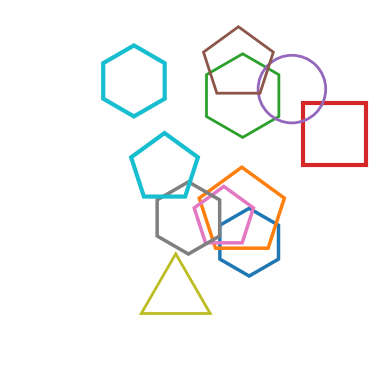[{"shape": "hexagon", "thickness": 2.5, "radius": 0.44, "center": [0.647, 0.371]}, {"shape": "pentagon", "thickness": 2.5, "radius": 0.58, "center": [0.628, 0.449]}, {"shape": "hexagon", "thickness": 2, "radius": 0.54, "center": [0.63, 0.752]}, {"shape": "square", "thickness": 3, "radius": 0.41, "center": [0.87, 0.652]}, {"shape": "circle", "thickness": 2, "radius": 0.44, "center": [0.758, 0.769]}, {"shape": "pentagon", "thickness": 2, "radius": 0.48, "center": [0.619, 0.835]}, {"shape": "pentagon", "thickness": 2.5, "radius": 0.4, "center": [0.581, 0.435]}, {"shape": "hexagon", "thickness": 2.5, "radius": 0.47, "center": [0.489, 0.434]}, {"shape": "triangle", "thickness": 2, "radius": 0.52, "center": [0.456, 0.237]}, {"shape": "pentagon", "thickness": 3, "radius": 0.46, "center": [0.427, 0.563]}, {"shape": "hexagon", "thickness": 3, "radius": 0.46, "center": [0.348, 0.79]}]